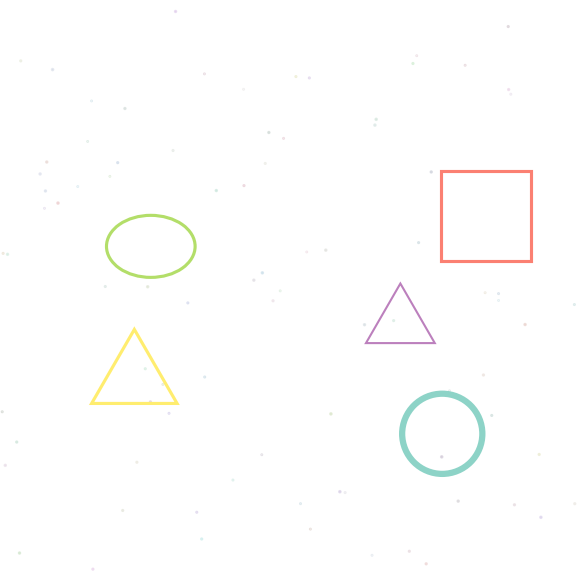[{"shape": "circle", "thickness": 3, "radius": 0.35, "center": [0.766, 0.248]}, {"shape": "square", "thickness": 1.5, "radius": 0.39, "center": [0.842, 0.625]}, {"shape": "oval", "thickness": 1.5, "radius": 0.38, "center": [0.261, 0.573]}, {"shape": "triangle", "thickness": 1, "radius": 0.34, "center": [0.693, 0.439]}, {"shape": "triangle", "thickness": 1.5, "radius": 0.43, "center": [0.233, 0.343]}]